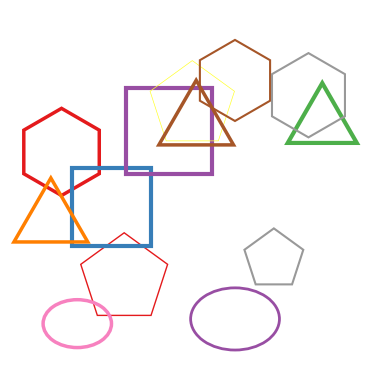[{"shape": "pentagon", "thickness": 1, "radius": 0.59, "center": [0.323, 0.277]}, {"shape": "hexagon", "thickness": 2.5, "radius": 0.57, "center": [0.16, 0.605]}, {"shape": "square", "thickness": 3, "radius": 0.51, "center": [0.289, 0.462]}, {"shape": "triangle", "thickness": 3, "radius": 0.52, "center": [0.837, 0.681]}, {"shape": "oval", "thickness": 2, "radius": 0.58, "center": [0.611, 0.172]}, {"shape": "square", "thickness": 3, "radius": 0.55, "center": [0.439, 0.66]}, {"shape": "triangle", "thickness": 2.5, "radius": 0.55, "center": [0.132, 0.427]}, {"shape": "pentagon", "thickness": 0.5, "radius": 0.58, "center": [0.499, 0.727]}, {"shape": "hexagon", "thickness": 1.5, "radius": 0.53, "center": [0.61, 0.791]}, {"shape": "triangle", "thickness": 2.5, "radius": 0.56, "center": [0.51, 0.68]}, {"shape": "oval", "thickness": 2.5, "radius": 0.44, "center": [0.201, 0.159]}, {"shape": "hexagon", "thickness": 1.5, "radius": 0.55, "center": [0.801, 0.753]}, {"shape": "pentagon", "thickness": 1.5, "radius": 0.4, "center": [0.711, 0.326]}]